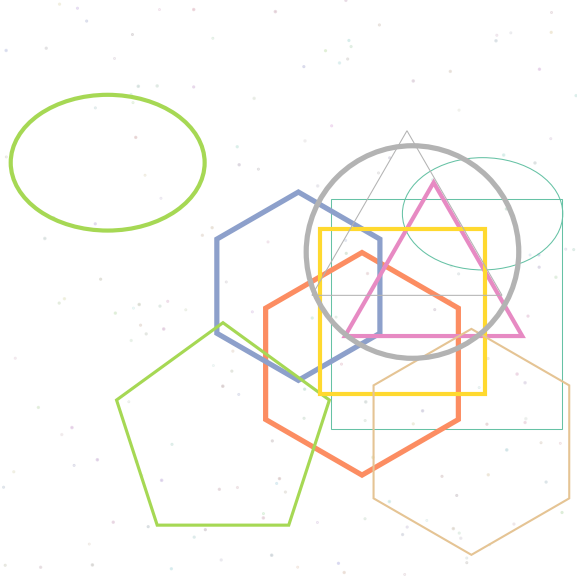[{"shape": "square", "thickness": 0.5, "radius": 1.0, "center": [0.773, 0.455]}, {"shape": "oval", "thickness": 0.5, "radius": 0.69, "center": [0.836, 0.629]}, {"shape": "hexagon", "thickness": 2.5, "radius": 0.96, "center": [0.627, 0.369]}, {"shape": "hexagon", "thickness": 2.5, "radius": 0.82, "center": [0.517, 0.504]}, {"shape": "triangle", "thickness": 2, "radius": 0.89, "center": [0.751, 0.506]}, {"shape": "oval", "thickness": 2, "radius": 0.84, "center": [0.186, 0.717]}, {"shape": "pentagon", "thickness": 1.5, "radius": 0.97, "center": [0.386, 0.247]}, {"shape": "square", "thickness": 2, "radius": 0.71, "center": [0.696, 0.46]}, {"shape": "hexagon", "thickness": 1, "radius": 0.98, "center": [0.816, 0.234]}, {"shape": "circle", "thickness": 2.5, "radius": 0.92, "center": [0.714, 0.563]}, {"shape": "triangle", "thickness": 0.5, "radius": 0.95, "center": [0.705, 0.583]}]